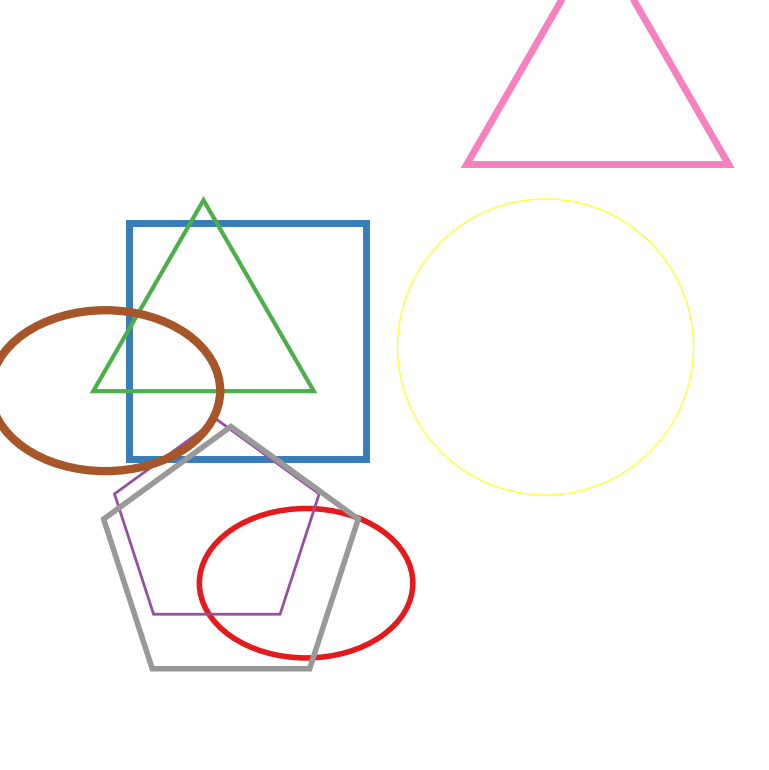[{"shape": "oval", "thickness": 2, "radius": 0.69, "center": [0.398, 0.243]}, {"shape": "square", "thickness": 2.5, "radius": 0.77, "center": [0.321, 0.557]}, {"shape": "triangle", "thickness": 1.5, "radius": 0.83, "center": [0.264, 0.575]}, {"shape": "pentagon", "thickness": 1, "radius": 0.7, "center": [0.282, 0.315]}, {"shape": "circle", "thickness": 0.5, "radius": 0.96, "center": [0.708, 0.549]}, {"shape": "oval", "thickness": 3, "radius": 0.75, "center": [0.137, 0.493]}, {"shape": "triangle", "thickness": 2.5, "radius": 0.98, "center": [0.776, 0.885]}, {"shape": "pentagon", "thickness": 2, "radius": 0.87, "center": [0.3, 0.272]}]